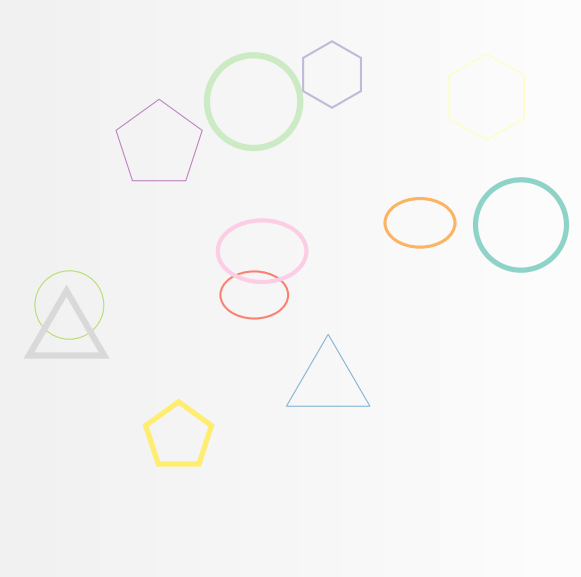[{"shape": "circle", "thickness": 2.5, "radius": 0.39, "center": [0.896, 0.61]}, {"shape": "hexagon", "thickness": 0.5, "radius": 0.37, "center": [0.837, 0.831]}, {"shape": "hexagon", "thickness": 1, "radius": 0.29, "center": [0.571, 0.87]}, {"shape": "oval", "thickness": 1, "radius": 0.29, "center": [0.437, 0.488]}, {"shape": "triangle", "thickness": 0.5, "radius": 0.42, "center": [0.565, 0.337]}, {"shape": "oval", "thickness": 1.5, "radius": 0.3, "center": [0.723, 0.613]}, {"shape": "circle", "thickness": 0.5, "radius": 0.3, "center": [0.119, 0.471]}, {"shape": "oval", "thickness": 2, "radius": 0.38, "center": [0.451, 0.564]}, {"shape": "triangle", "thickness": 3, "radius": 0.37, "center": [0.114, 0.421]}, {"shape": "pentagon", "thickness": 0.5, "radius": 0.39, "center": [0.274, 0.749]}, {"shape": "circle", "thickness": 3, "radius": 0.4, "center": [0.436, 0.823]}, {"shape": "pentagon", "thickness": 2.5, "radius": 0.3, "center": [0.307, 0.244]}]